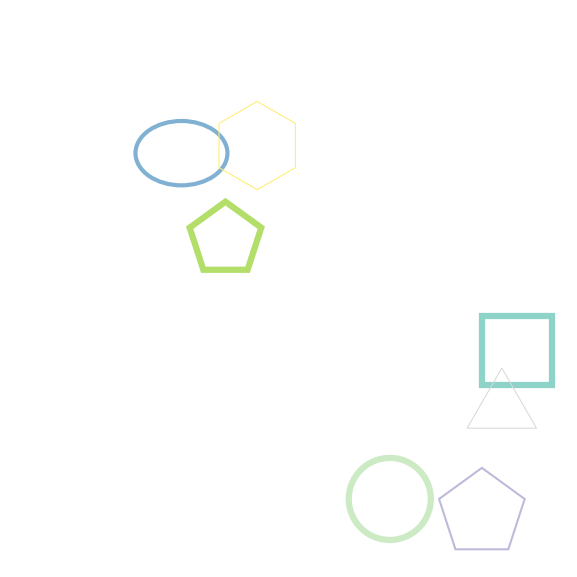[{"shape": "square", "thickness": 3, "radius": 0.3, "center": [0.895, 0.392]}, {"shape": "pentagon", "thickness": 1, "radius": 0.39, "center": [0.834, 0.111]}, {"shape": "oval", "thickness": 2, "radius": 0.4, "center": [0.314, 0.734]}, {"shape": "pentagon", "thickness": 3, "radius": 0.33, "center": [0.39, 0.585]}, {"shape": "triangle", "thickness": 0.5, "radius": 0.35, "center": [0.869, 0.292]}, {"shape": "circle", "thickness": 3, "radius": 0.36, "center": [0.675, 0.135]}, {"shape": "hexagon", "thickness": 0.5, "radius": 0.38, "center": [0.445, 0.747]}]